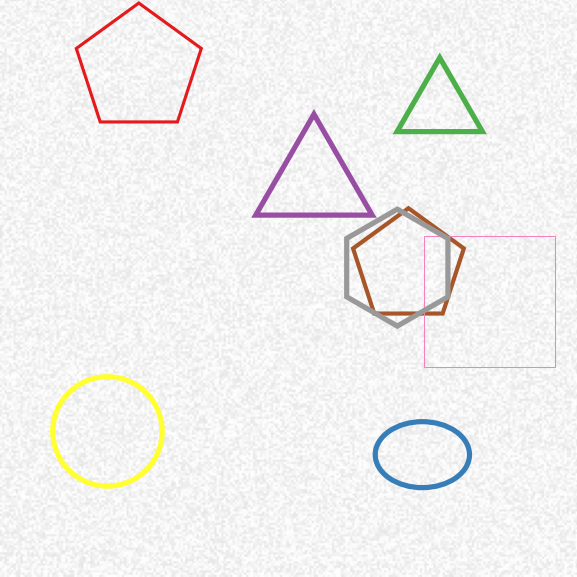[{"shape": "pentagon", "thickness": 1.5, "radius": 0.57, "center": [0.24, 0.88]}, {"shape": "oval", "thickness": 2.5, "radius": 0.41, "center": [0.731, 0.212]}, {"shape": "triangle", "thickness": 2.5, "radius": 0.43, "center": [0.761, 0.814]}, {"shape": "triangle", "thickness": 2.5, "radius": 0.58, "center": [0.544, 0.685]}, {"shape": "circle", "thickness": 2.5, "radius": 0.47, "center": [0.186, 0.252]}, {"shape": "pentagon", "thickness": 2, "radius": 0.5, "center": [0.707, 0.538]}, {"shape": "square", "thickness": 0.5, "radius": 0.57, "center": [0.848, 0.477]}, {"shape": "hexagon", "thickness": 2.5, "radius": 0.51, "center": [0.688, 0.536]}]